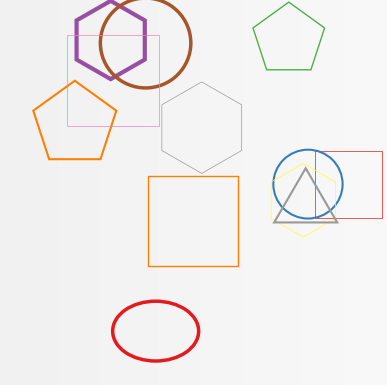[{"shape": "square", "thickness": 0.5, "radius": 0.43, "center": [0.899, 0.521]}, {"shape": "oval", "thickness": 2.5, "radius": 0.55, "center": [0.402, 0.14]}, {"shape": "circle", "thickness": 1.5, "radius": 0.45, "center": [0.795, 0.522]}, {"shape": "pentagon", "thickness": 1, "radius": 0.49, "center": [0.745, 0.897]}, {"shape": "hexagon", "thickness": 3, "radius": 0.51, "center": [0.286, 0.896]}, {"shape": "square", "thickness": 1, "radius": 0.59, "center": [0.498, 0.426]}, {"shape": "pentagon", "thickness": 1.5, "radius": 0.56, "center": [0.193, 0.678]}, {"shape": "hexagon", "thickness": 0.5, "radius": 0.48, "center": [0.783, 0.48]}, {"shape": "circle", "thickness": 2.5, "radius": 0.58, "center": [0.376, 0.888]}, {"shape": "square", "thickness": 0.5, "radius": 0.59, "center": [0.292, 0.791]}, {"shape": "triangle", "thickness": 1.5, "radius": 0.47, "center": [0.789, 0.469]}, {"shape": "hexagon", "thickness": 0.5, "radius": 0.59, "center": [0.521, 0.668]}]